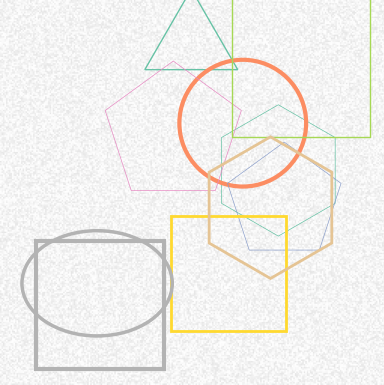[{"shape": "triangle", "thickness": 1, "radius": 0.7, "center": [0.497, 0.889]}, {"shape": "hexagon", "thickness": 0.5, "radius": 0.85, "center": [0.723, 0.557]}, {"shape": "circle", "thickness": 3, "radius": 0.82, "center": [0.631, 0.68]}, {"shape": "pentagon", "thickness": 0.5, "radius": 0.78, "center": [0.738, 0.476]}, {"shape": "pentagon", "thickness": 0.5, "radius": 0.93, "center": [0.45, 0.656]}, {"shape": "square", "thickness": 1, "radius": 0.9, "center": [0.782, 0.824]}, {"shape": "square", "thickness": 2, "radius": 0.75, "center": [0.593, 0.29]}, {"shape": "hexagon", "thickness": 2, "radius": 0.92, "center": [0.703, 0.461]}, {"shape": "square", "thickness": 3, "radius": 0.83, "center": [0.26, 0.207]}, {"shape": "oval", "thickness": 2.5, "radius": 0.98, "center": [0.252, 0.264]}]